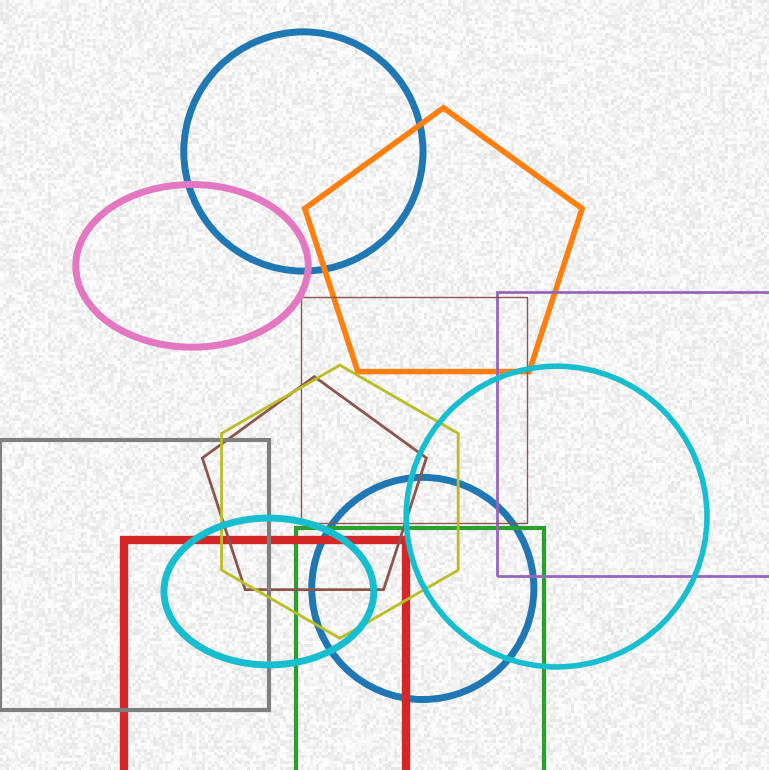[{"shape": "circle", "thickness": 2.5, "radius": 0.78, "center": [0.394, 0.803]}, {"shape": "circle", "thickness": 2.5, "radius": 0.72, "center": [0.549, 0.236]}, {"shape": "pentagon", "thickness": 2, "radius": 0.95, "center": [0.576, 0.671]}, {"shape": "square", "thickness": 1.5, "radius": 0.8, "center": [0.545, 0.153]}, {"shape": "square", "thickness": 3, "radius": 0.92, "center": [0.344, 0.115]}, {"shape": "square", "thickness": 1, "radius": 0.92, "center": [0.83, 0.437]}, {"shape": "pentagon", "thickness": 1, "radius": 0.76, "center": [0.408, 0.358]}, {"shape": "square", "thickness": 0.5, "radius": 0.73, "center": [0.538, 0.468]}, {"shape": "oval", "thickness": 2.5, "radius": 0.75, "center": [0.249, 0.655]}, {"shape": "square", "thickness": 1.5, "radius": 0.87, "center": [0.175, 0.253]}, {"shape": "hexagon", "thickness": 1, "radius": 0.89, "center": [0.441, 0.348]}, {"shape": "circle", "thickness": 2, "radius": 0.98, "center": [0.723, 0.329]}, {"shape": "oval", "thickness": 2.5, "radius": 0.68, "center": [0.349, 0.232]}]